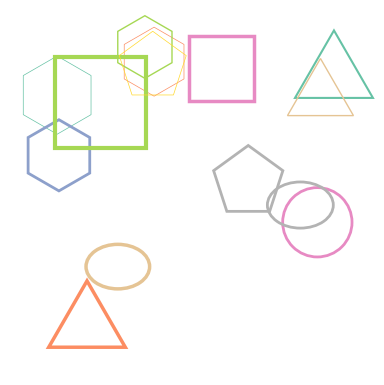[{"shape": "triangle", "thickness": 1.5, "radius": 0.58, "center": [0.867, 0.804]}, {"shape": "hexagon", "thickness": 0.5, "radius": 0.51, "center": [0.148, 0.753]}, {"shape": "hexagon", "thickness": 0.5, "radius": 0.45, "center": [0.4, 0.84]}, {"shape": "triangle", "thickness": 2.5, "radius": 0.57, "center": [0.226, 0.156]}, {"shape": "hexagon", "thickness": 2, "radius": 0.46, "center": [0.153, 0.597]}, {"shape": "circle", "thickness": 2, "radius": 0.45, "center": [0.824, 0.423]}, {"shape": "square", "thickness": 2.5, "radius": 0.42, "center": [0.574, 0.822]}, {"shape": "hexagon", "thickness": 1, "radius": 0.41, "center": [0.376, 0.878]}, {"shape": "square", "thickness": 3, "radius": 0.59, "center": [0.26, 0.734]}, {"shape": "pentagon", "thickness": 0.5, "radius": 0.46, "center": [0.397, 0.827]}, {"shape": "triangle", "thickness": 1, "radius": 0.49, "center": [0.832, 0.749]}, {"shape": "oval", "thickness": 2.5, "radius": 0.41, "center": [0.306, 0.308]}, {"shape": "oval", "thickness": 2, "radius": 0.43, "center": [0.78, 0.467]}, {"shape": "pentagon", "thickness": 2, "radius": 0.47, "center": [0.645, 0.528]}]